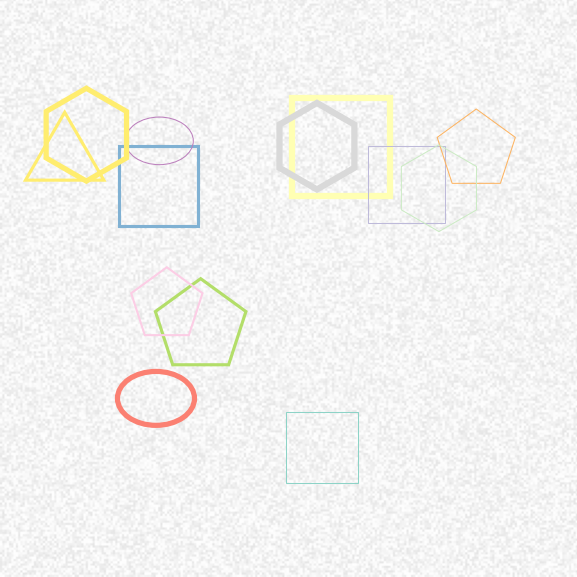[{"shape": "square", "thickness": 0.5, "radius": 0.31, "center": [0.557, 0.224]}, {"shape": "square", "thickness": 3, "radius": 0.42, "center": [0.591, 0.744]}, {"shape": "square", "thickness": 0.5, "radius": 0.33, "center": [0.704, 0.68]}, {"shape": "oval", "thickness": 2.5, "radius": 0.33, "center": [0.27, 0.309]}, {"shape": "square", "thickness": 1.5, "radius": 0.34, "center": [0.274, 0.677]}, {"shape": "pentagon", "thickness": 0.5, "radius": 0.36, "center": [0.825, 0.739]}, {"shape": "pentagon", "thickness": 1.5, "radius": 0.41, "center": [0.347, 0.434]}, {"shape": "pentagon", "thickness": 1, "radius": 0.32, "center": [0.289, 0.471]}, {"shape": "hexagon", "thickness": 3, "radius": 0.37, "center": [0.549, 0.746]}, {"shape": "oval", "thickness": 0.5, "radius": 0.29, "center": [0.276, 0.755]}, {"shape": "hexagon", "thickness": 0.5, "radius": 0.38, "center": [0.76, 0.673]}, {"shape": "triangle", "thickness": 1.5, "radius": 0.39, "center": [0.112, 0.726]}, {"shape": "hexagon", "thickness": 2.5, "radius": 0.4, "center": [0.15, 0.766]}]